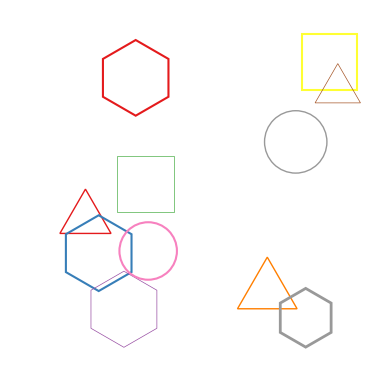[{"shape": "triangle", "thickness": 1, "radius": 0.38, "center": [0.222, 0.432]}, {"shape": "hexagon", "thickness": 1.5, "radius": 0.49, "center": [0.352, 0.798]}, {"shape": "hexagon", "thickness": 1.5, "radius": 0.49, "center": [0.256, 0.342]}, {"shape": "square", "thickness": 0.5, "radius": 0.37, "center": [0.378, 0.523]}, {"shape": "hexagon", "thickness": 0.5, "radius": 0.49, "center": [0.322, 0.197]}, {"shape": "triangle", "thickness": 1, "radius": 0.45, "center": [0.694, 0.243]}, {"shape": "square", "thickness": 1.5, "radius": 0.36, "center": [0.856, 0.839]}, {"shape": "triangle", "thickness": 0.5, "radius": 0.34, "center": [0.877, 0.767]}, {"shape": "circle", "thickness": 1.5, "radius": 0.37, "center": [0.385, 0.348]}, {"shape": "hexagon", "thickness": 2, "radius": 0.38, "center": [0.794, 0.175]}, {"shape": "circle", "thickness": 1, "radius": 0.41, "center": [0.768, 0.631]}]